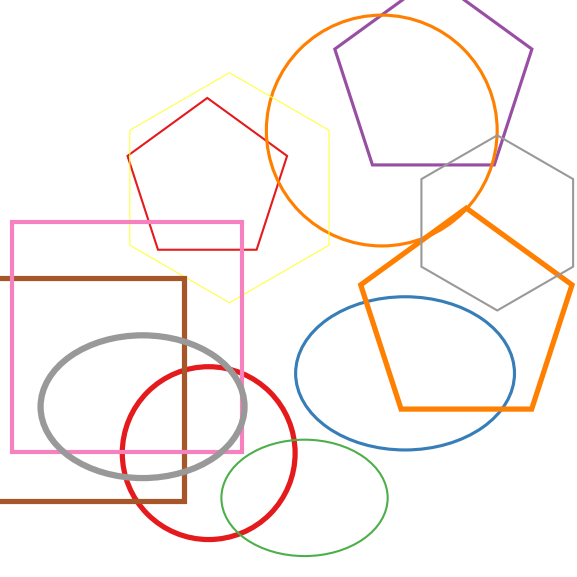[{"shape": "pentagon", "thickness": 1, "radius": 0.73, "center": [0.359, 0.684]}, {"shape": "circle", "thickness": 2.5, "radius": 0.75, "center": [0.361, 0.214]}, {"shape": "oval", "thickness": 1.5, "radius": 0.95, "center": [0.701, 0.353]}, {"shape": "oval", "thickness": 1, "radius": 0.72, "center": [0.527, 0.137]}, {"shape": "pentagon", "thickness": 1.5, "radius": 0.9, "center": [0.75, 0.859]}, {"shape": "circle", "thickness": 1.5, "radius": 1.0, "center": [0.661, 0.773]}, {"shape": "pentagon", "thickness": 2.5, "radius": 0.96, "center": [0.808, 0.446]}, {"shape": "hexagon", "thickness": 0.5, "radius": 1.0, "center": [0.397, 0.674]}, {"shape": "square", "thickness": 2.5, "radius": 0.96, "center": [0.126, 0.325]}, {"shape": "square", "thickness": 2, "radius": 0.99, "center": [0.22, 0.415]}, {"shape": "hexagon", "thickness": 1, "radius": 0.76, "center": [0.861, 0.613]}, {"shape": "oval", "thickness": 3, "radius": 0.88, "center": [0.247, 0.295]}]